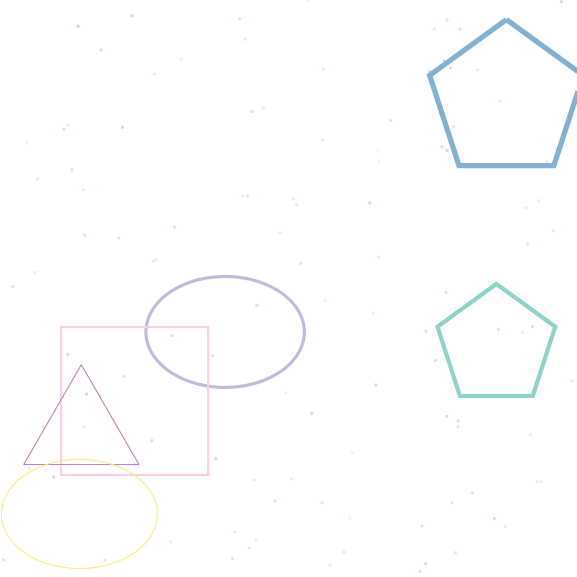[{"shape": "pentagon", "thickness": 2, "radius": 0.54, "center": [0.86, 0.4]}, {"shape": "oval", "thickness": 1.5, "radius": 0.69, "center": [0.39, 0.424]}, {"shape": "pentagon", "thickness": 2.5, "radius": 0.7, "center": [0.877, 0.825]}, {"shape": "square", "thickness": 1, "radius": 0.64, "center": [0.233, 0.304]}, {"shape": "triangle", "thickness": 0.5, "radius": 0.58, "center": [0.141, 0.252]}, {"shape": "oval", "thickness": 0.5, "radius": 0.67, "center": [0.137, 0.109]}]